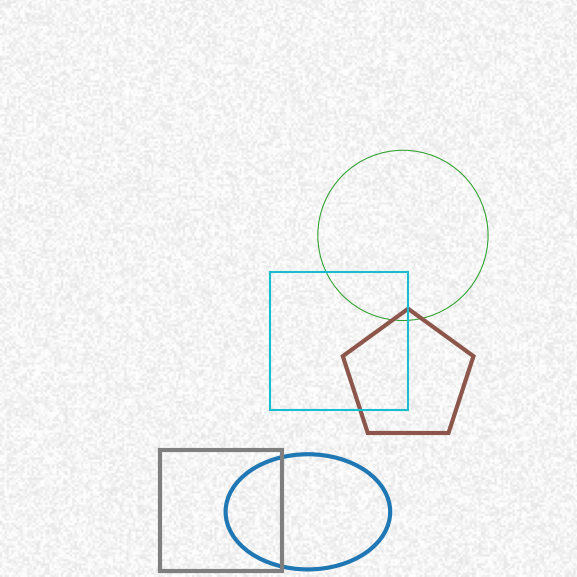[{"shape": "oval", "thickness": 2, "radius": 0.71, "center": [0.533, 0.113]}, {"shape": "circle", "thickness": 0.5, "radius": 0.74, "center": [0.698, 0.592]}, {"shape": "pentagon", "thickness": 2, "radius": 0.59, "center": [0.707, 0.346]}, {"shape": "square", "thickness": 2, "radius": 0.53, "center": [0.382, 0.115]}, {"shape": "square", "thickness": 1, "radius": 0.6, "center": [0.586, 0.408]}]